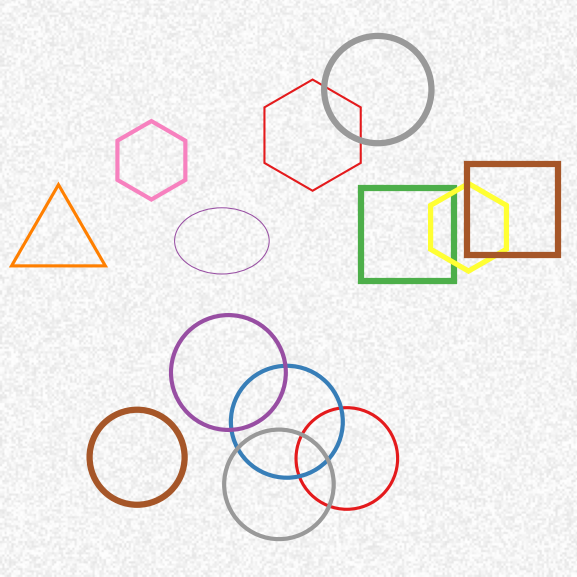[{"shape": "circle", "thickness": 1.5, "radius": 0.44, "center": [0.601, 0.205]}, {"shape": "hexagon", "thickness": 1, "radius": 0.48, "center": [0.541, 0.765]}, {"shape": "circle", "thickness": 2, "radius": 0.48, "center": [0.497, 0.269]}, {"shape": "square", "thickness": 3, "radius": 0.4, "center": [0.706, 0.594]}, {"shape": "oval", "thickness": 0.5, "radius": 0.41, "center": [0.384, 0.582]}, {"shape": "circle", "thickness": 2, "radius": 0.5, "center": [0.396, 0.354]}, {"shape": "triangle", "thickness": 1.5, "radius": 0.47, "center": [0.101, 0.586]}, {"shape": "hexagon", "thickness": 2.5, "radius": 0.38, "center": [0.811, 0.606]}, {"shape": "square", "thickness": 3, "radius": 0.39, "center": [0.887, 0.636]}, {"shape": "circle", "thickness": 3, "radius": 0.41, "center": [0.237, 0.207]}, {"shape": "hexagon", "thickness": 2, "radius": 0.34, "center": [0.262, 0.722]}, {"shape": "circle", "thickness": 3, "radius": 0.46, "center": [0.654, 0.844]}, {"shape": "circle", "thickness": 2, "radius": 0.47, "center": [0.483, 0.16]}]